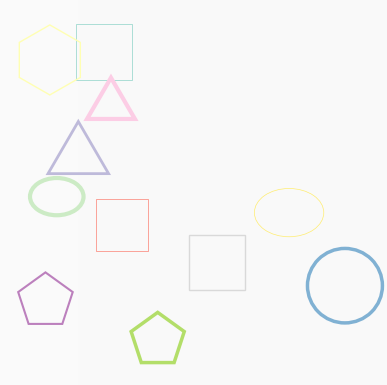[{"shape": "square", "thickness": 0.5, "radius": 0.36, "center": [0.268, 0.865]}, {"shape": "hexagon", "thickness": 1, "radius": 0.45, "center": [0.129, 0.844]}, {"shape": "triangle", "thickness": 2, "radius": 0.45, "center": [0.202, 0.594]}, {"shape": "square", "thickness": 0.5, "radius": 0.34, "center": [0.315, 0.414]}, {"shape": "circle", "thickness": 2.5, "radius": 0.48, "center": [0.89, 0.258]}, {"shape": "pentagon", "thickness": 2.5, "radius": 0.36, "center": [0.407, 0.117]}, {"shape": "triangle", "thickness": 3, "radius": 0.36, "center": [0.286, 0.727]}, {"shape": "square", "thickness": 1, "radius": 0.36, "center": [0.56, 0.317]}, {"shape": "pentagon", "thickness": 1.5, "radius": 0.37, "center": [0.117, 0.219]}, {"shape": "oval", "thickness": 3, "radius": 0.35, "center": [0.147, 0.489]}, {"shape": "oval", "thickness": 0.5, "radius": 0.45, "center": [0.746, 0.448]}]